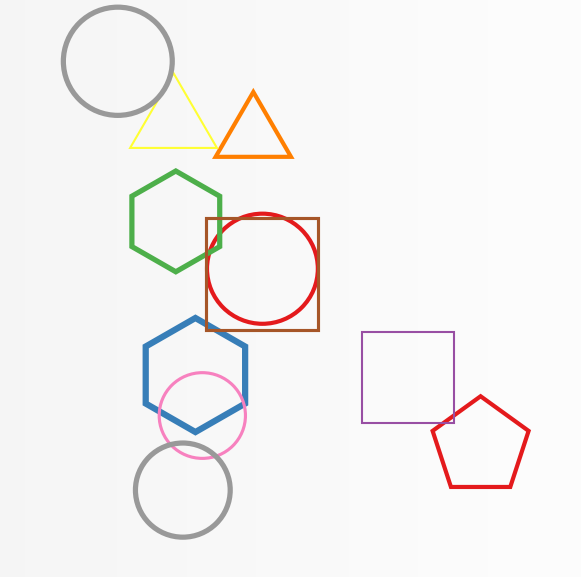[{"shape": "pentagon", "thickness": 2, "radius": 0.43, "center": [0.827, 0.226]}, {"shape": "circle", "thickness": 2, "radius": 0.48, "center": [0.451, 0.534]}, {"shape": "hexagon", "thickness": 3, "radius": 0.49, "center": [0.336, 0.35]}, {"shape": "hexagon", "thickness": 2.5, "radius": 0.44, "center": [0.302, 0.616]}, {"shape": "square", "thickness": 1, "radius": 0.39, "center": [0.702, 0.345]}, {"shape": "triangle", "thickness": 2, "radius": 0.37, "center": [0.436, 0.765]}, {"shape": "triangle", "thickness": 1, "radius": 0.43, "center": [0.299, 0.786]}, {"shape": "square", "thickness": 1.5, "radius": 0.49, "center": [0.451, 0.525]}, {"shape": "circle", "thickness": 1.5, "radius": 0.37, "center": [0.348, 0.28]}, {"shape": "circle", "thickness": 2.5, "radius": 0.41, "center": [0.315, 0.15]}, {"shape": "circle", "thickness": 2.5, "radius": 0.47, "center": [0.203, 0.893]}]